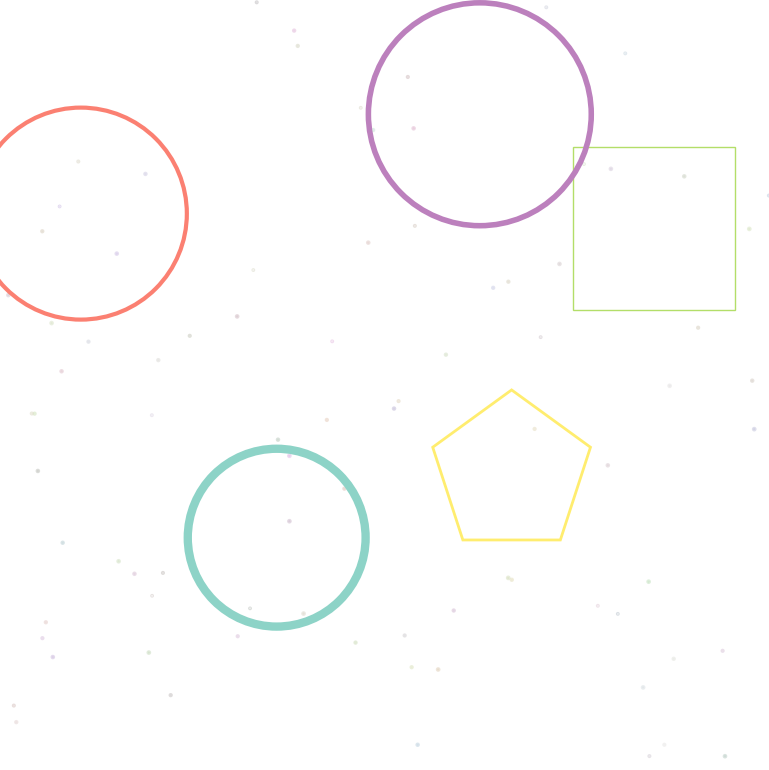[{"shape": "circle", "thickness": 3, "radius": 0.58, "center": [0.359, 0.302]}, {"shape": "circle", "thickness": 1.5, "radius": 0.69, "center": [0.105, 0.723]}, {"shape": "square", "thickness": 0.5, "radius": 0.53, "center": [0.849, 0.703]}, {"shape": "circle", "thickness": 2, "radius": 0.72, "center": [0.623, 0.852]}, {"shape": "pentagon", "thickness": 1, "radius": 0.54, "center": [0.664, 0.386]}]